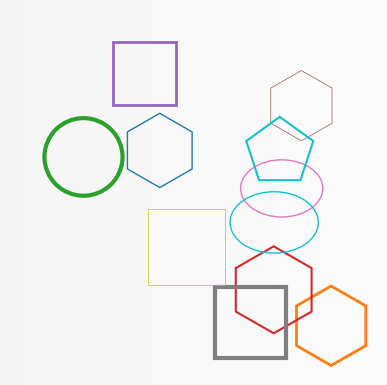[{"shape": "hexagon", "thickness": 1, "radius": 0.48, "center": [0.412, 0.609]}, {"shape": "hexagon", "thickness": 2, "radius": 0.52, "center": [0.855, 0.154]}, {"shape": "circle", "thickness": 3, "radius": 0.5, "center": [0.215, 0.592]}, {"shape": "hexagon", "thickness": 1.5, "radius": 0.56, "center": [0.706, 0.247]}, {"shape": "square", "thickness": 2, "radius": 0.41, "center": [0.373, 0.809]}, {"shape": "hexagon", "thickness": 0.5, "radius": 0.46, "center": [0.778, 0.726]}, {"shape": "oval", "thickness": 1, "radius": 0.53, "center": [0.727, 0.511]}, {"shape": "square", "thickness": 3, "radius": 0.46, "center": [0.646, 0.163]}, {"shape": "square", "thickness": 0.5, "radius": 0.5, "center": [0.481, 0.359]}, {"shape": "oval", "thickness": 1, "radius": 0.57, "center": [0.708, 0.422]}, {"shape": "pentagon", "thickness": 1.5, "radius": 0.45, "center": [0.722, 0.606]}]